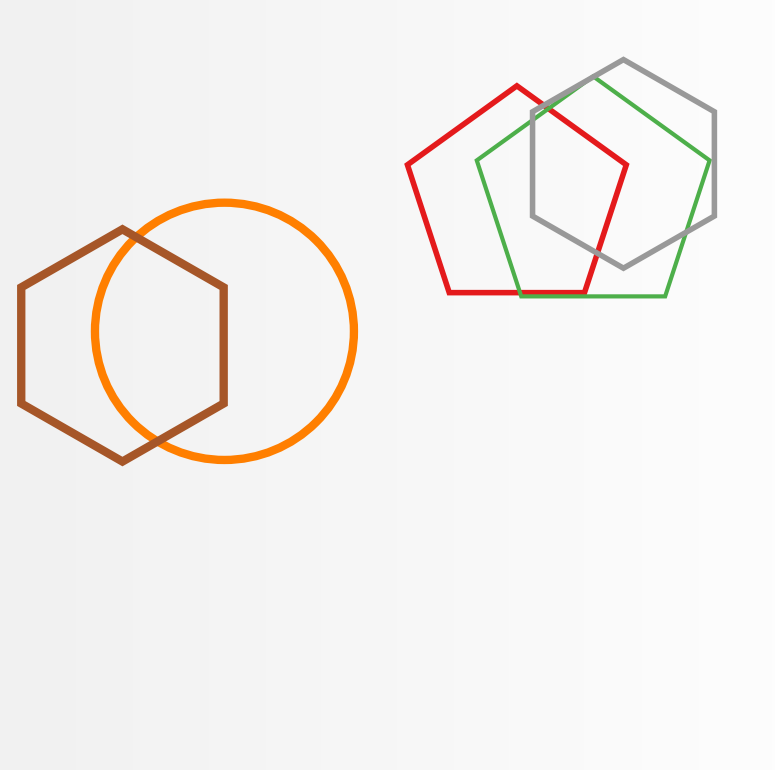[{"shape": "pentagon", "thickness": 2, "radius": 0.74, "center": [0.667, 0.74]}, {"shape": "pentagon", "thickness": 1.5, "radius": 0.79, "center": [0.765, 0.743]}, {"shape": "circle", "thickness": 3, "radius": 0.84, "center": [0.29, 0.57]}, {"shape": "hexagon", "thickness": 3, "radius": 0.75, "center": [0.158, 0.551]}, {"shape": "hexagon", "thickness": 2, "radius": 0.68, "center": [0.804, 0.787]}]